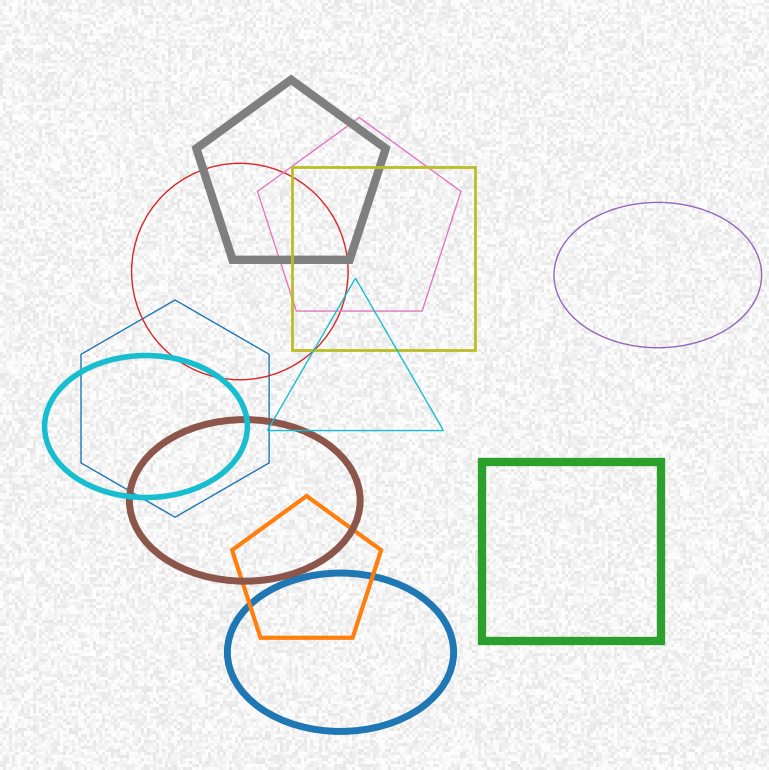[{"shape": "oval", "thickness": 2.5, "radius": 0.73, "center": [0.442, 0.153]}, {"shape": "hexagon", "thickness": 0.5, "radius": 0.71, "center": [0.227, 0.469]}, {"shape": "pentagon", "thickness": 1.5, "radius": 0.51, "center": [0.398, 0.254]}, {"shape": "square", "thickness": 3, "radius": 0.58, "center": [0.742, 0.284]}, {"shape": "circle", "thickness": 0.5, "radius": 0.7, "center": [0.311, 0.647]}, {"shape": "oval", "thickness": 0.5, "radius": 0.67, "center": [0.854, 0.643]}, {"shape": "oval", "thickness": 2.5, "radius": 0.75, "center": [0.318, 0.35]}, {"shape": "pentagon", "thickness": 0.5, "radius": 0.69, "center": [0.467, 0.708]}, {"shape": "pentagon", "thickness": 3, "radius": 0.65, "center": [0.378, 0.767]}, {"shape": "square", "thickness": 1, "radius": 0.59, "center": [0.498, 0.664]}, {"shape": "oval", "thickness": 2, "radius": 0.66, "center": [0.19, 0.446]}, {"shape": "triangle", "thickness": 0.5, "radius": 0.66, "center": [0.462, 0.507]}]